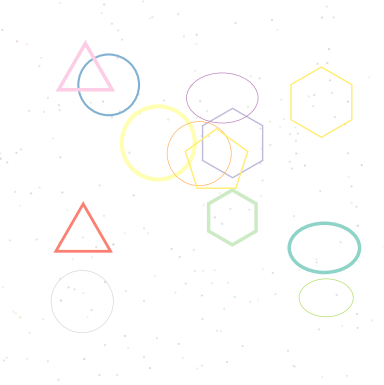[{"shape": "oval", "thickness": 2.5, "radius": 0.46, "center": [0.843, 0.356]}, {"shape": "circle", "thickness": 3, "radius": 0.47, "center": [0.411, 0.629]}, {"shape": "hexagon", "thickness": 1, "radius": 0.45, "center": [0.604, 0.628]}, {"shape": "triangle", "thickness": 2, "radius": 0.41, "center": [0.216, 0.388]}, {"shape": "circle", "thickness": 1.5, "radius": 0.39, "center": [0.282, 0.78]}, {"shape": "circle", "thickness": 0.5, "radius": 0.42, "center": [0.517, 0.601]}, {"shape": "oval", "thickness": 0.5, "radius": 0.35, "center": [0.847, 0.226]}, {"shape": "triangle", "thickness": 2.5, "radius": 0.4, "center": [0.222, 0.807]}, {"shape": "circle", "thickness": 0.5, "radius": 0.4, "center": [0.214, 0.217]}, {"shape": "oval", "thickness": 0.5, "radius": 0.46, "center": [0.577, 0.746]}, {"shape": "hexagon", "thickness": 2.5, "radius": 0.36, "center": [0.604, 0.435]}, {"shape": "pentagon", "thickness": 1, "radius": 0.43, "center": [0.562, 0.58]}, {"shape": "hexagon", "thickness": 1, "radius": 0.46, "center": [0.835, 0.735]}]